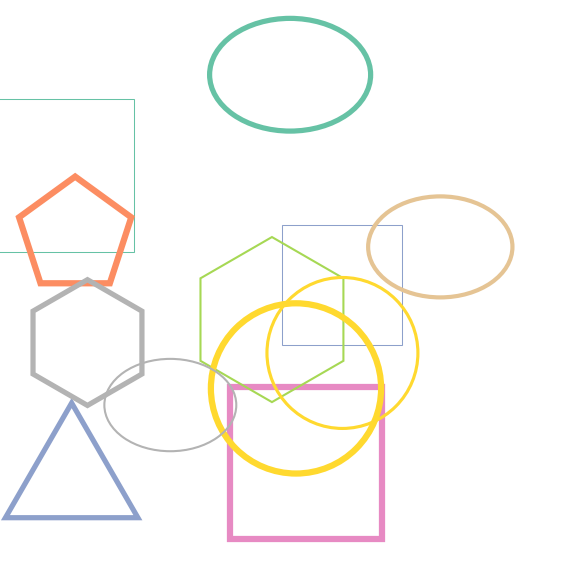[{"shape": "oval", "thickness": 2.5, "radius": 0.7, "center": [0.502, 0.87]}, {"shape": "square", "thickness": 0.5, "radius": 0.66, "center": [0.1, 0.696]}, {"shape": "pentagon", "thickness": 3, "radius": 0.51, "center": [0.13, 0.591]}, {"shape": "triangle", "thickness": 2.5, "radius": 0.66, "center": [0.124, 0.169]}, {"shape": "square", "thickness": 0.5, "radius": 0.52, "center": [0.592, 0.506]}, {"shape": "square", "thickness": 3, "radius": 0.66, "center": [0.53, 0.198]}, {"shape": "hexagon", "thickness": 1, "radius": 0.71, "center": [0.471, 0.446]}, {"shape": "circle", "thickness": 3, "radius": 0.74, "center": [0.513, 0.327]}, {"shape": "circle", "thickness": 1.5, "radius": 0.65, "center": [0.593, 0.388]}, {"shape": "oval", "thickness": 2, "radius": 0.62, "center": [0.762, 0.572]}, {"shape": "oval", "thickness": 1, "radius": 0.57, "center": [0.295, 0.298]}, {"shape": "hexagon", "thickness": 2.5, "radius": 0.54, "center": [0.151, 0.406]}]